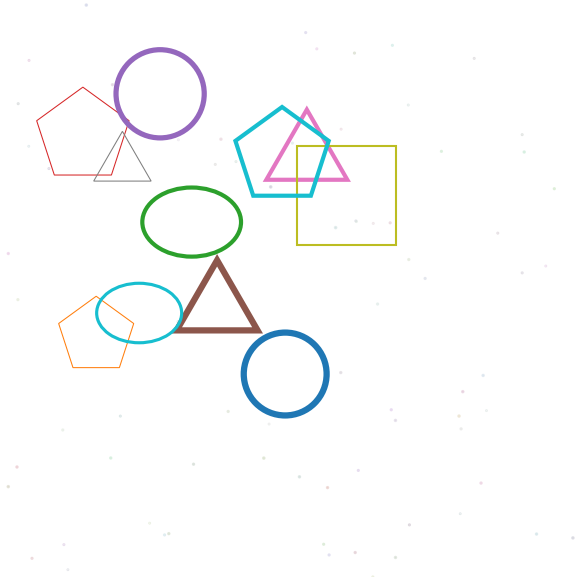[{"shape": "circle", "thickness": 3, "radius": 0.36, "center": [0.494, 0.351]}, {"shape": "pentagon", "thickness": 0.5, "radius": 0.34, "center": [0.167, 0.418]}, {"shape": "oval", "thickness": 2, "radius": 0.43, "center": [0.332, 0.615]}, {"shape": "pentagon", "thickness": 0.5, "radius": 0.42, "center": [0.144, 0.764]}, {"shape": "circle", "thickness": 2.5, "radius": 0.38, "center": [0.277, 0.837]}, {"shape": "triangle", "thickness": 3, "radius": 0.4, "center": [0.376, 0.468]}, {"shape": "triangle", "thickness": 2, "radius": 0.4, "center": [0.531, 0.728]}, {"shape": "triangle", "thickness": 0.5, "radius": 0.29, "center": [0.212, 0.714]}, {"shape": "square", "thickness": 1, "radius": 0.43, "center": [0.6, 0.66]}, {"shape": "oval", "thickness": 1.5, "radius": 0.37, "center": [0.241, 0.457]}, {"shape": "pentagon", "thickness": 2, "radius": 0.42, "center": [0.488, 0.729]}]